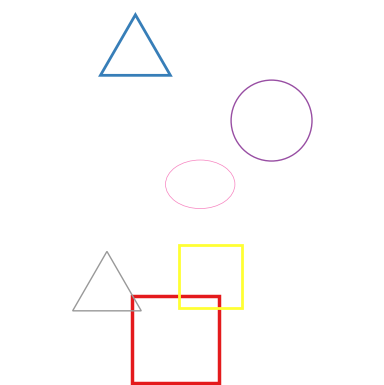[{"shape": "square", "thickness": 2.5, "radius": 0.57, "center": [0.455, 0.118]}, {"shape": "triangle", "thickness": 2, "radius": 0.52, "center": [0.352, 0.857]}, {"shape": "circle", "thickness": 1, "radius": 0.53, "center": [0.705, 0.687]}, {"shape": "square", "thickness": 2, "radius": 0.41, "center": [0.547, 0.282]}, {"shape": "oval", "thickness": 0.5, "radius": 0.45, "center": [0.52, 0.521]}, {"shape": "triangle", "thickness": 1, "radius": 0.51, "center": [0.278, 0.244]}]